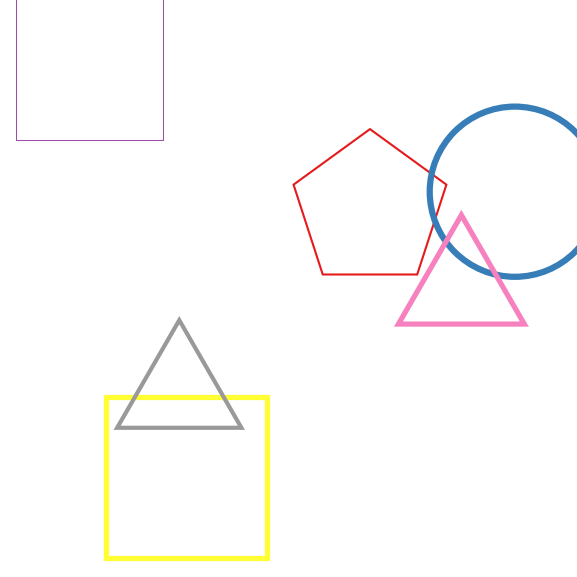[{"shape": "pentagon", "thickness": 1, "radius": 0.7, "center": [0.641, 0.636]}, {"shape": "circle", "thickness": 3, "radius": 0.74, "center": [0.891, 0.667]}, {"shape": "square", "thickness": 0.5, "radius": 0.63, "center": [0.155, 0.883]}, {"shape": "square", "thickness": 2.5, "radius": 0.7, "center": [0.323, 0.173]}, {"shape": "triangle", "thickness": 2.5, "radius": 0.63, "center": [0.799, 0.501]}, {"shape": "triangle", "thickness": 2, "radius": 0.62, "center": [0.31, 0.32]}]